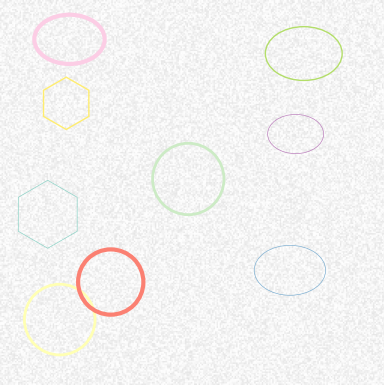[{"shape": "hexagon", "thickness": 0.5, "radius": 0.44, "center": [0.124, 0.443]}, {"shape": "circle", "thickness": 2, "radius": 0.46, "center": [0.155, 0.17]}, {"shape": "circle", "thickness": 3, "radius": 0.42, "center": [0.288, 0.267]}, {"shape": "oval", "thickness": 0.5, "radius": 0.46, "center": [0.753, 0.298]}, {"shape": "oval", "thickness": 1, "radius": 0.5, "center": [0.789, 0.861]}, {"shape": "oval", "thickness": 3, "radius": 0.46, "center": [0.18, 0.898]}, {"shape": "oval", "thickness": 0.5, "radius": 0.36, "center": [0.768, 0.652]}, {"shape": "circle", "thickness": 2, "radius": 0.46, "center": [0.489, 0.535]}, {"shape": "hexagon", "thickness": 1, "radius": 0.34, "center": [0.172, 0.732]}]